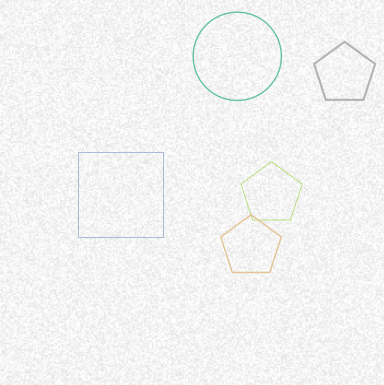[{"shape": "circle", "thickness": 1, "radius": 0.57, "center": [0.616, 0.854]}, {"shape": "square", "thickness": 0.5, "radius": 0.55, "center": [0.314, 0.495]}, {"shape": "pentagon", "thickness": 0.5, "radius": 0.42, "center": [0.705, 0.496]}, {"shape": "pentagon", "thickness": 1, "radius": 0.41, "center": [0.652, 0.359]}, {"shape": "pentagon", "thickness": 1.5, "radius": 0.42, "center": [0.895, 0.808]}]